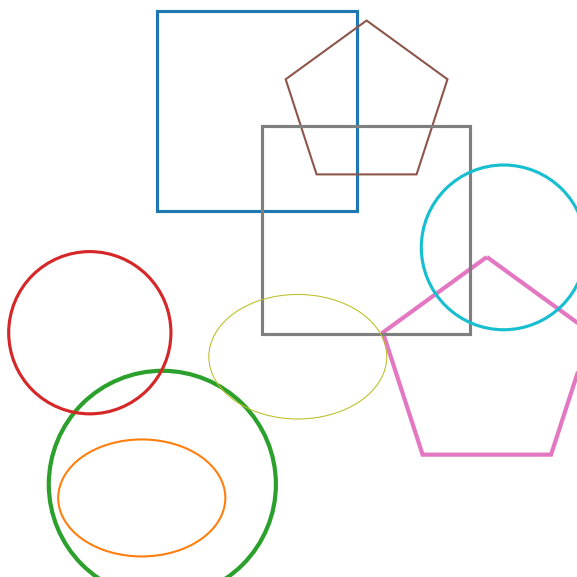[{"shape": "square", "thickness": 1.5, "radius": 0.87, "center": [0.444, 0.807]}, {"shape": "oval", "thickness": 1, "radius": 0.72, "center": [0.245, 0.137]}, {"shape": "circle", "thickness": 2, "radius": 0.98, "center": [0.281, 0.16]}, {"shape": "circle", "thickness": 1.5, "radius": 0.7, "center": [0.156, 0.423]}, {"shape": "pentagon", "thickness": 1, "radius": 0.74, "center": [0.635, 0.816]}, {"shape": "pentagon", "thickness": 2, "radius": 0.95, "center": [0.843, 0.365]}, {"shape": "square", "thickness": 1.5, "radius": 0.9, "center": [0.634, 0.601]}, {"shape": "oval", "thickness": 0.5, "radius": 0.77, "center": [0.516, 0.381]}, {"shape": "circle", "thickness": 1.5, "radius": 0.71, "center": [0.872, 0.571]}]